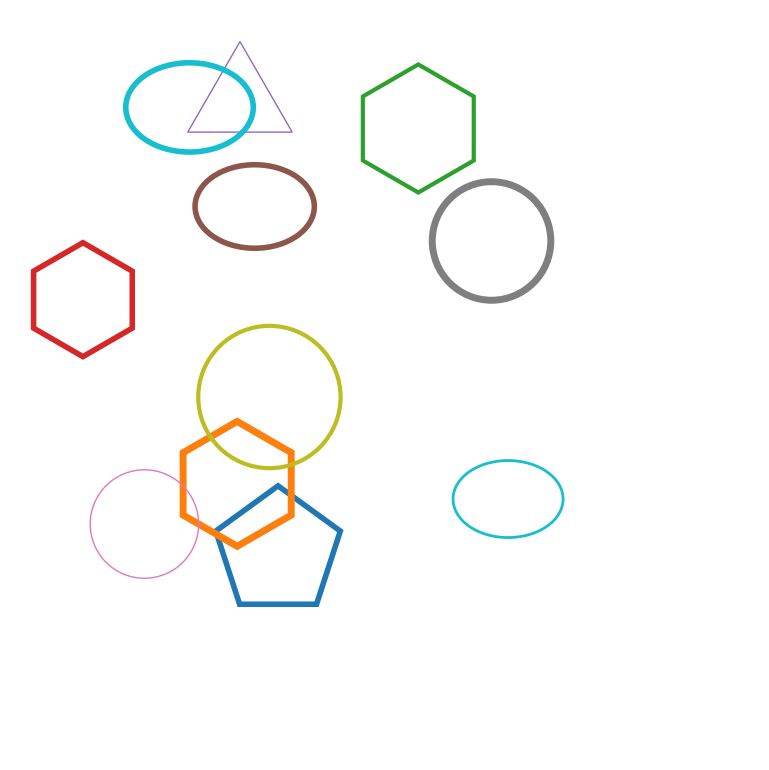[{"shape": "pentagon", "thickness": 2, "radius": 0.42, "center": [0.361, 0.284]}, {"shape": "hexagon", "thickness": 2.5, "radius": 0.41, "center": [0.308, 0.372]}, {"shape": "hexagon", "thickness": 1.5, "radius": 0.42, "center": [0.543, 0.833]}, {"shape": "hexagon", "thickness": 2, "radius": 0.37, "center": [0.108, 0.611]}, {"shape": "triangle", "thickness": 0.5, "radius": 0.39, "center": [0.312, 0.868]}, {"shape": "oval", "thickness": 2, "radius": 0.39, "center": [0.331, 0.732]}, {"shape": "circle", "thickness": 0.5, "radius": 0.35, "center": [0.188, 0.319]}, {"shape": "circle", "thickness": 2.5, "radius": 0.38, "center": [0.638, 0.687]}, {"shape": "circle", "thickness": 1.5, "radius": 0.46, "center": [0.35, 0.484]}, {"shape": "oval", "thickness": 2, "radius": 0.41, "center": [0.246, 0.861]}, {"shape": "oval", "thickness": 1, "radius": 0.36, "center": [0.66, 0.352]}]